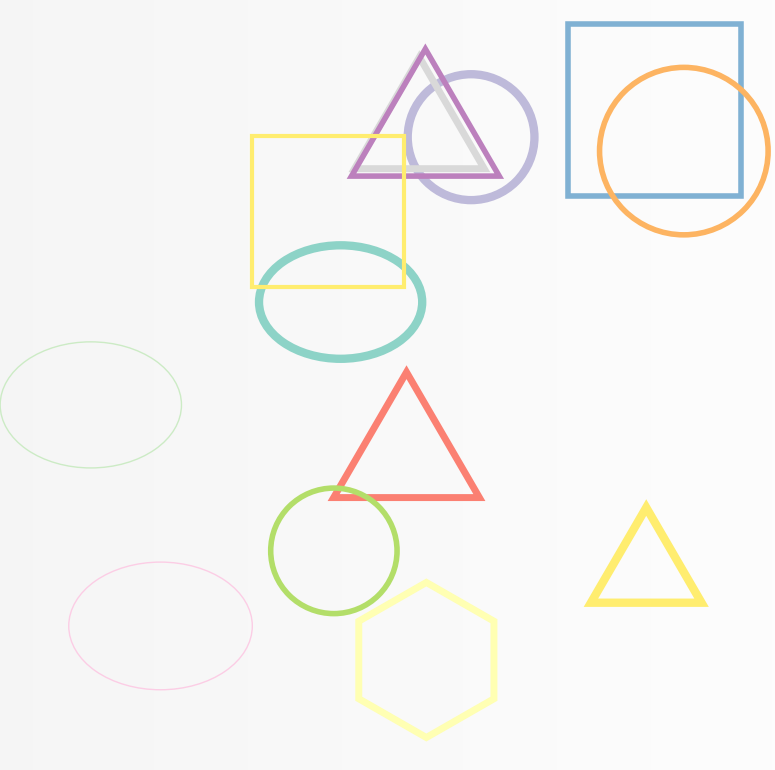[{"shape": "oval", "thickness": 3, "radius": 0.53, "center": [0.44, 0.608]}, {"shape": "hexagon", "thickness": 2.5, "radius": 0.5, "center": [0.55, 0.143]}, {"shape": "circle", "thickness": 3, "radius": 0.41, "center": [0.608, 0.822]}, {"shape": "triangle", "thickness": 2.5, "radius": 0.54, "center": [0.525, 0.408]}, {"shape": "square", "thickness": 2, "radius": 0.56, "center": [0.845, 0.858]}, {"shape": "circle", "thickness": 2, "radius": 0.54, "center": [0.882, 0.804]}, {"shape": "circle", "thickness": 2, "radius": 0.41, "center": [0.431, 0.285]}, {"shape": "oval", "thickness": 0.5, "radius": 0.59, "center": [0.207, 0.187]}, {"shape": "triangle", "thickness": 2.5, "radius": 0.48, "center": [0.541, 0.829]}, {"shape": "triangle", "thickness": 2, "radius": 0.55, "center": [0.549, 0.826]}, {"shape": "oval", "thickness": 0.5, "radius": 0.58, "center": [0.117, 0.474]}, {"shape": "square", "thickness": 1.5, "radius": 0.49, "center": [0.423, 0.725]}, {"shape": "triangle", "thickness": 3, "radius": 0.41, "center": [0.834, 0.258]}]